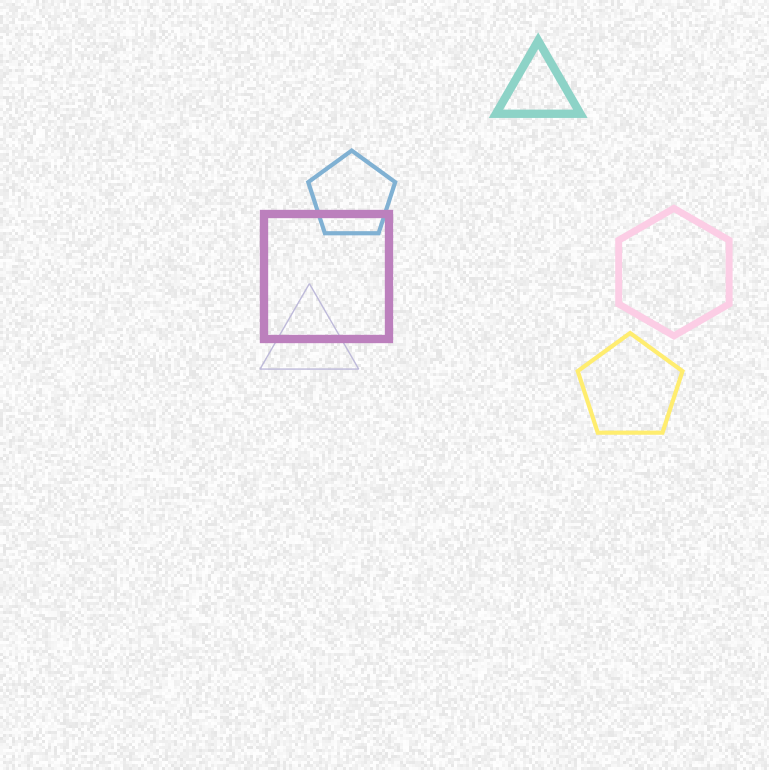[{"shape": "triangle", "thickness": 3, "radius": 0.32, "center": [0.699, 0.884]}, {"shape": "triangle", "thickness": 0.5, "radius": 0.37, "center": [0.402, 0.558]}, {"shape": "pentagon", "thickness": 1.5, "radius": 0.3, "center": [0.457, 0.745]}, {"shape": "hexagon", "thickness": 2.5, "radius": 0.41, "center": [0.875, 0.647]}, {"shape": "square", "thickness": 3, "radius": 0.4, "center": [0.424, 0.641]}, {"shape": "pentagon", "thickness": 1.5, "radius": 0.36, "center": [0.818, 0.496]}]